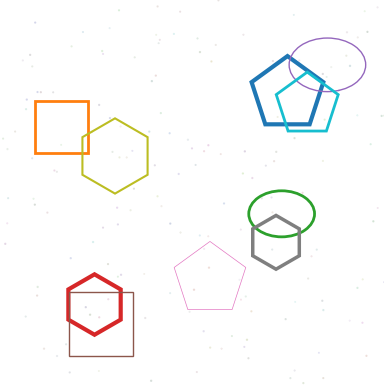[{"shape": "pentagon", "thickness": 3, "radius": 0.49, "center": [0.747, 0.756]}, {"shape": "square", "thickness": 2, "radius": 0.34, "center": [0.16, 0.671]}, {"shape": "oval", "thickness": 2, "radius": 0.43, "center": [0.732, 0.445]}, {"shape": "hexagon", "thickness": 3, "radius": 0.39, "center": [0.246, 0.209]}, {"shape": "oval", "thickness": 1, "radius": 0.5, "center": [0.85, 0.832]}, {"shape": "square", "thickness": 1, "radius": 0.41, "center": [0.262, 0.159]}, {"shape": "pentagon", "thickness": 0.5, "radius": 0.49, "center": [0.545, 0.275]}, {"shape": "hexagon", "thickness": 2.5, "radius": 0.35, "center": [0.717, 0.371]}, {"shape": "hexagon", "thickness": 1.5, "radius": 0.49, "center": [0.299, 0.595]}, {"shape": "pentagon", "thickness": 2, "radius": 0.42, "center": [0.798, 0.728]}]